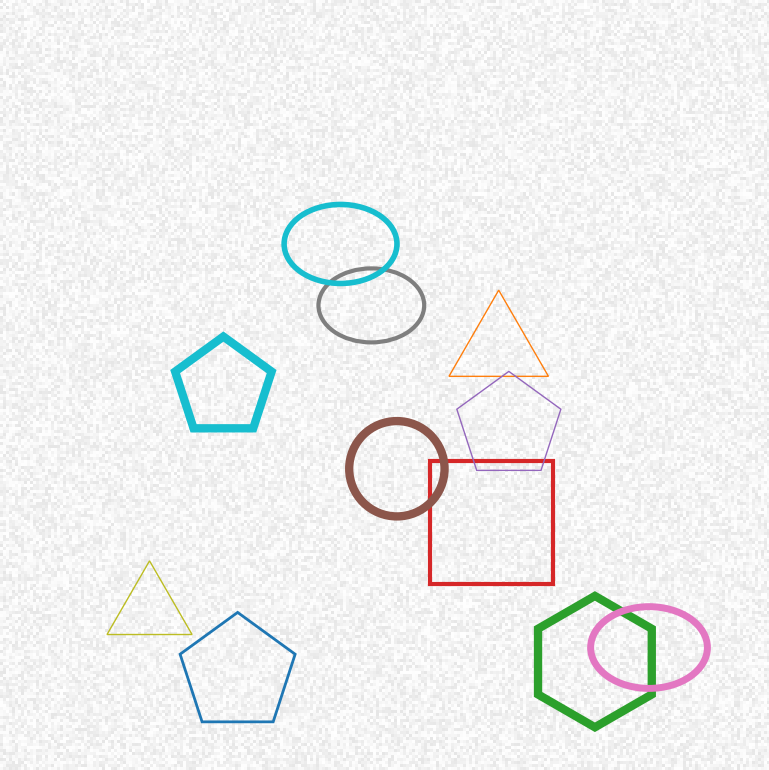[{"shape": "pentagon", "thickness": 1, "radius": 0.39, "center": [0.309, 0.126]}, {"shape": "triangle", "thickness": 0.5, "radius": 0.37, "center": [0.648, 0.549]}, {"shape": "hexagon", "thickness": 3, "radius": 0.43, "center": [0.773, 0.141]}, {"shape": "square", "thickness": 1.5, "radius": 0.4, "center": [0.638, 0.321]}, {"shape": "pentagon", "thickness": 0.5, "radius": 0.36, "center": [0.661, 0.447]}, {"shape": "circle", "thickness": 3, "radius": 0.31, "center": [0.515, 0.391]}, {"shape": "oval", "thickness": 2.5, "radius": 0.38, "center": [0.843, 0.159]}, {"shape": "oval", "thickness": 1.5, "radius": 0.34, "center": [0.482, 0.603]}, {"shape": "triangle", "thickness": 0.5, "radius": 0.32, "center": [0.194, 0.208]}, {"shape": "pentagon", "thickness": 3, "radius": 0.33, "center": [0.29, 0.497]}, {"shape": "oval", "thickness": 2, "radius": 0.37, "center": [0.442, 0.683]}]